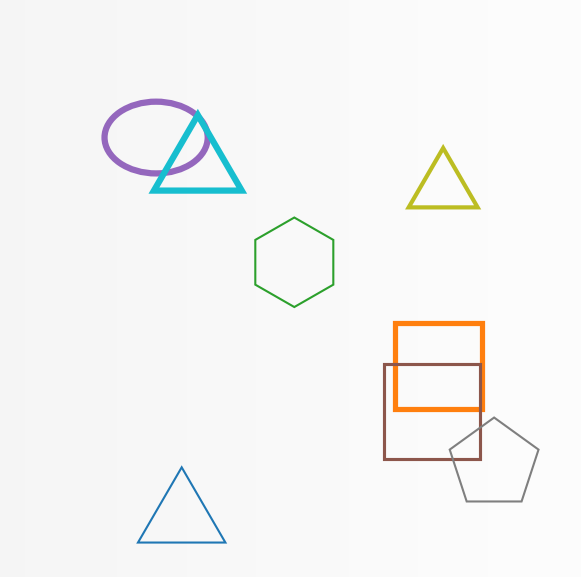[{"shape": "triangle", "thickness": 1, "radius": 0.43, "center": [0.313, 0.103]}, {"shape": "square", "thickness": 2.5, "radius": 0.37, "center": [0.755, 0.366]}, {"shape": "hexagon", "thickness": 1, "radius": 0.39, "center": [0.506, 0.545]}, {"shape": "oval", "thickness": 3, "radius": 0.44, "center": [0.269, 0.761]}, {"shape": "square", "thickness": 1.5, "radius": 0.41, "center": [0.743, 0.286]}, {"shape": "pentagon", "thickness": 1, "radius": 0.4, "center": [0.85, 0.196]}, {"shape": "triangle", "thickness": 2, "radius": 0.34, "center": [0.762, 0.674]}, {"shape": "triangle", "thickness": 3, "radius": 0.44, "center": [0.34, 0.713]}]